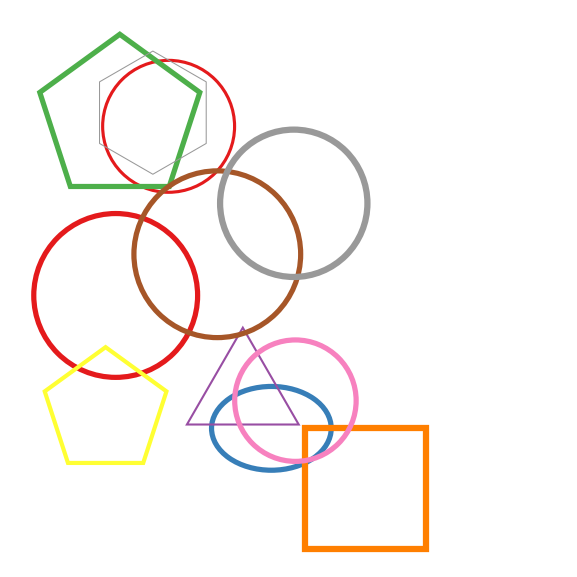[{"shape": "circle", "thickness": 2.5, "radius": 0.71, "center": [0.2, 0.488]}, {"shape": "circle", "thickness": 1.5, "radius": 0.57, "center": [0.292, 0.78]}, {"shape": "oval", "thickness": 2.5, "radius": 0.52, "center": [0.47, 0.257]}, {"shape": "pentagon", "thickness": 2.5, "radius": 0.73, "center": [0.207, 0.794]}, {"shape": "triangle", "thickness": 1, "radius": 0.56, "center": [0.42, 0.32]}, {"shape": "square", "thickness": 3, "radius": 0.52, "center": [0.633, 0.153]}, {"shape": "pentagon", "thickness": 2, "radius": 0.55, "center": [0.183, 0.287]}, {"shape": "circle", "thickness": 2.5, "radius": 0.72, "center": [0.376, 0.559]}, {"shape": "circle", "thickness": 2.5, "radius": 0.53, "center": [0.512, 0.305]}, {"shape": "circle", "thickness": 3, "radius": 0.64, "center": [0.509, 0.647]}, {"shape": "hexagon", "thickness": 0.5, "radius": 0.53, "center": [0.265, 0.804]}]